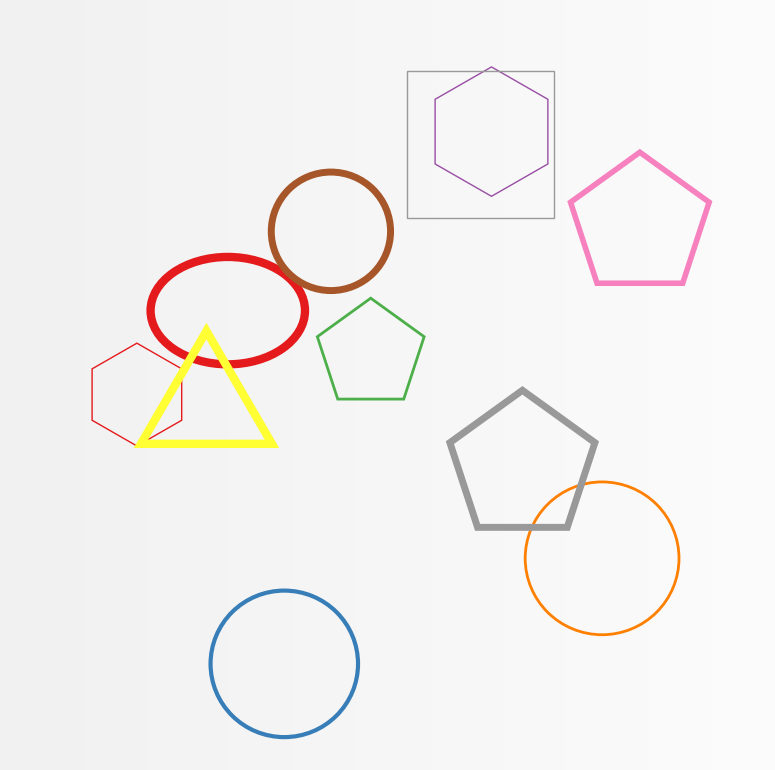[{"shape": "oval", "thickness": 3, "radius": 0.5, "center": [0.294, 0.597]}, {"shape": "hexagon", "thickness": 0.5, "radius": 0.33, "center": [0.177, 0.488]}, {"shape": "circle", "thickness": 1.5, "radius": 0.48, "center": [0.367, 0.138]}, {"shape": "pentagon", "thickness": 1, "radius": 0.36, "center": [0.478, 0.54]}, {"shape": "hexagon", "thickness": 0.5, "radius": 0.42, "center": [0.634, 0.829]}, {"shape": "circle", "thickness": 1, "radius": 0.5, "center": [0.777, 0.275]}, {"shape": "triangle", "thickness": 3, "radius": 0.49, "center": [0.266, 0.472]}, {"shape": "circle", "thickness": 2.5, "radius": 0.38, "center": [0.427, 0.7]}, {"shape": "pentagon", "thickness": 2, "radius": 0.47, "center": [0.826, 0.708]}, {"shape": "pentagon", "thickness": 2.5, "radius": 0.49, "center": [0.674, 0.395]}, {"shape": "square", "thickness": 0.5, "radius": 0.48, "center": [0.62, 0.812]}]